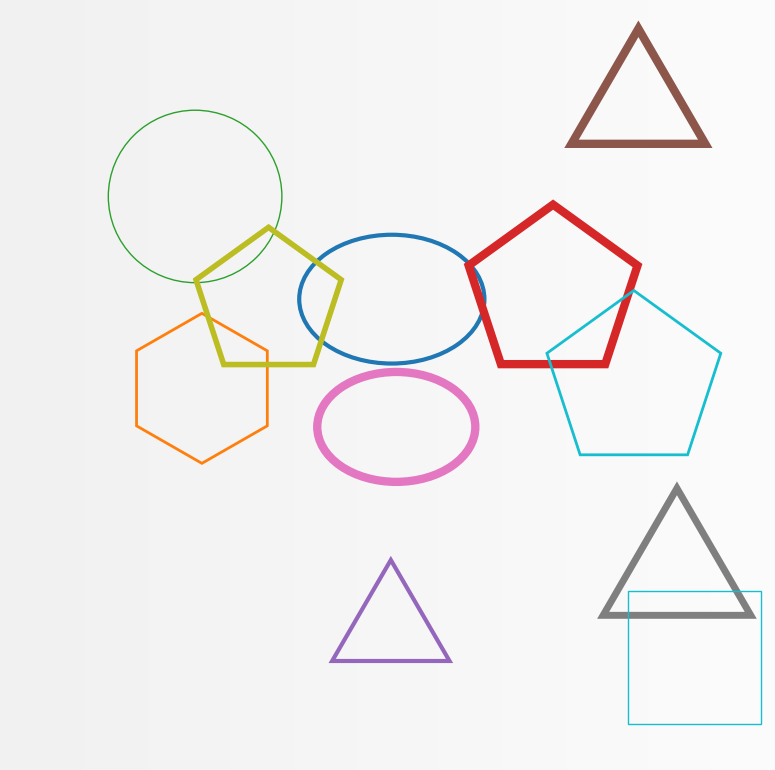[{"shape": "oval", "thickness": 1.5, "radius": 0.6, "center": [0.506, 0.612]}, {"shape": "hexagon", "thickness": 1, "radius": 0.49, "center": [0.261, 0.496]}, {"shape": "circle", "thickness": 0.5, "radius": 0.56, "center": [0.252, 0.745]}, {"shape": "pentagon", "thickness": 3, "radius": 0.57, "center": [0.714, 0.62]}, {"shape": "triangle", "thickness": 1.5, "radius": 0.44, "center": [0.504, 0.185]}, {"shape": "triangle", "thickness": 3, "radius": 0.5, "center": [0.824, 0.863]}, {"shape": "oval", "thickness": 3, "radius": 0.51, "center": [0.511, 0.446]}, {"shape": "triangle", "thickness": 2.5, "radius": 0.55, "center": [0.873, 0.256]}, {"shape": "pentagon", "thickness": 2, "radius": 0.49, "center": [0.347, 0.606]}, {"shape": "square", "thickness": 0.5, "radius": 0.43, "center": [0.896, 0.146]}, {"shape": "pentagon", "thickness": 1, "radius": 0.59, "center": [0.818, 0.505]}]